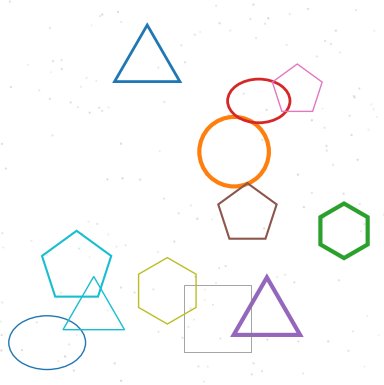[{"shape": "triangle", "thickness": 2, "radius": 0.49, "center": [0.382, 0.837]}, {"shape": "oval", "thickness": 1, "radius": 0.5, "center": [0.123, 0.11]}, {"shape": "circle", "thickness": 3, "radius": 0.45, "center": [0.608, 0.606]}, {"shape": "hexagon", "thickness": 3, "radius": 0.35, "center": [0.894, 0.4]}, {"shape": "oval", "thickness": 2, "radius": 0.4, "center": [0.672, 0.738]}, {"shape": "triangle", "thickness": 3, "radius": 0.5, "center": [0.693, 0.18]}, {"shape": "pentagon", "thickness": 1.5, "radius": 0.4, "center": [0.643, 0.444]}, {"shape": "pentagon", "thickness": 1, "radius": 0.34, "center": [0.772, 0.766]}, {"shape": "square", "thickness": 0.5, "radius": 0.43, "center": [0.566, 0.172]}, {"shape": "hexagon", "thickness": 1, "radius": 0.43, "center": [0.435, 0.245]}, {"shape": "pentagon", "thickness": 1.5, "radius": 0.47, "center": [0.199, 0.306]}, {"shape": "triangle", "thickness": 1, "radius": 0.46, "center": [0.244, 0.19]}]